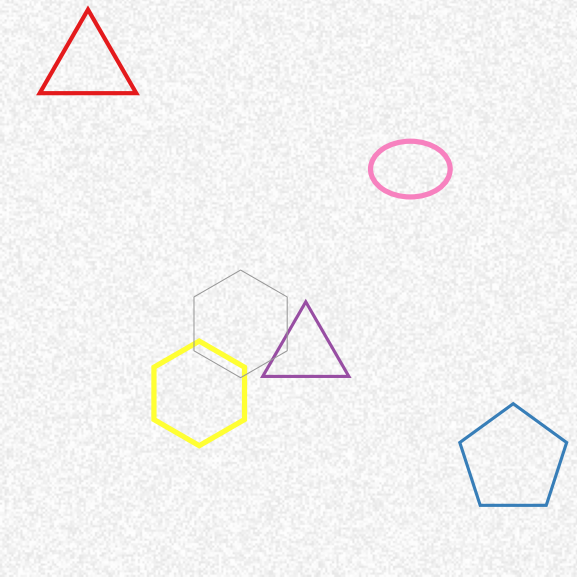[{"shape": "triangle", "thickness": 2, "radius": 0.48, "center": [0.152, 0.886]}, {"shape": "pentagon", "thickness": 1.5, "radius": 0.49, "center": [0.889, 0.203]}, {"shape": "triangle", "thickness": 1.5, "radius": 0.43, "center": [0.529, 0.39]}, {"shape": "hexagon", "thickness": 2.5, "radius": 0.45, "center": [0.345, 0.318]}, {"shape": "oval", "thickness": 2.5, "radius": 0.34, "center": [0.711, 0.706]}, {"shape": "hexagon", "thickness": 0.5, "radius": 0.47, "center": [0.417, 0.438]}]